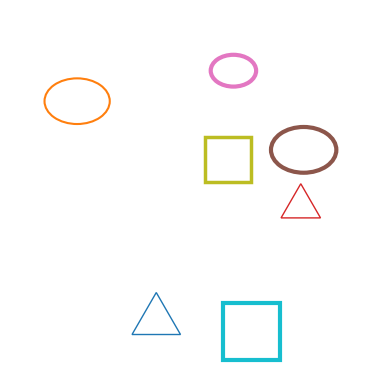[{"shape": "triangle", "thickness": 1, "radius": 0.36, "center": [0.406, 0.167]}, {"shape": "oval", "thickness": 1.5, "radius": 0.42, "center": [0.2, 0.737]}, {"shape": "triangle", "thickness": 1, "radius": 0.3, "center": [0.781, 0.464]}, {"shape": "oval", "thickness": 3, "radius": 0.42, "center": [0.789, 0.611]}, {"shape": "oval", "thickness": 3, "radius": 0.29, "center": [0.606, 0.816]}, {"shape": "square", "thickness": 2.5, "radius": 0.3, "center": [0.592, 0.586]}, {"shape": "square", "thickness": 3, "radius": 0.37, "center": [0.653, 0.14]}]